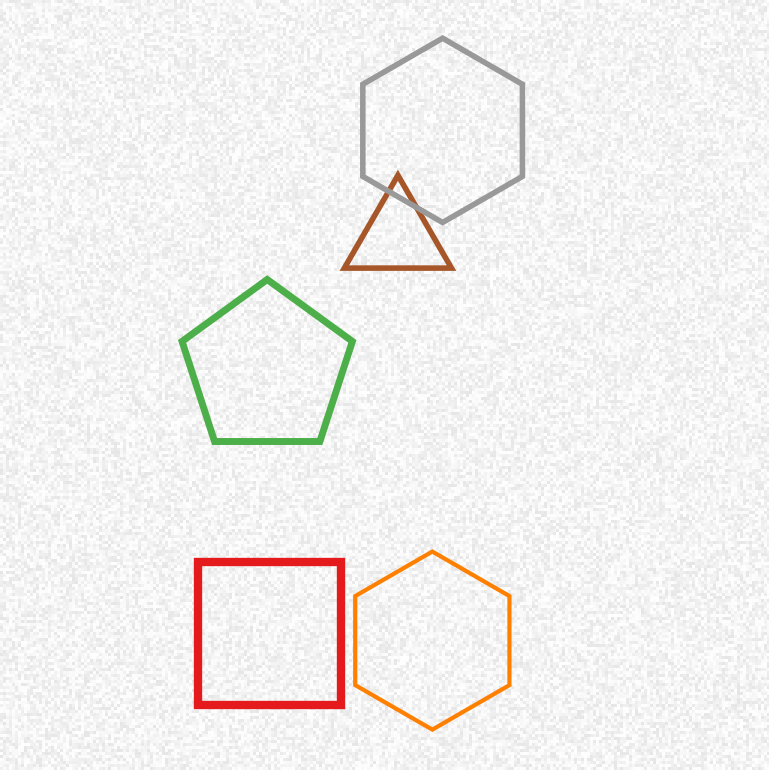[{"shape": "square", "thickness": 3, "radius": 0.46, "center": [0.35, 0.177]}, {"shape": "pentagon", "thickness": 2.5, "radius": 0.58, "center": [0.347, 0.521]}, {"shape": "hexagon", "thickness": 1.5, "radius": 0.58, "center": [0.561, 0.168]}, {"shape": "triangle", "thickness": 2, "radius": 0.4, "center": [0.517, 0.692]}, {"shape": "hexagon", "thickness": 2, "radius": 0.6, "center": [0.575, 0.831]}]